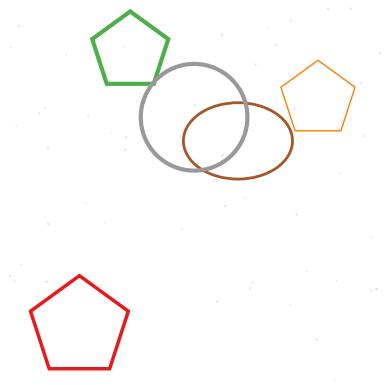[{"shape": "pentagon", "thickness": 2.5, "radius": 0.67, "center": [0.206, 0.15]}, {"shape": "pentagon", "thickness": 3, "radius": 0.52, "center": [0.338, 0.866]}, {"shape": "pentagon", "thickness": 1, "radius": 0.51, "center": [0.826, 0.742]}, {"shape": "oval", "thickness": 2, "radius": 0.71, "center": [0.618, 0.634]}, {"shape": "circle", "thickness": 3, "radius": 0.69, "center": [0.504, 0.695]}]